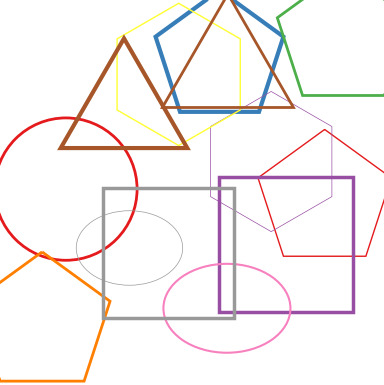[{"shape": "pentagon", "thickness": 1, "radius": 0.91, "center": [0.843, 0.482]}, {"shape": "circle", "thickness": 2, "radius": 0.92, "center": [0.171, 0.509]}, {"shape": "pentagon", "thickness": 3, "radius": 0.87, "center": [0.57, 0.851]}, {"shape": "pentagon", "thickness": 2, "radius": 0.9, "center": [0.892, 0.898]}, {"shape": "square", "thickness": 2.5, "radius": 0.87, "center": [0.743, 0.365]}, {"shape": "hexagon", "thickness": 0.5, "radius": 0.91, "center": [0.704, 0.58]}, {"shape": "pentagon", "thickness": 2, "radius": 0.93, "center": [0.109, 0.16]}, {"shape": "hexagon", "thickness": 1, "radius": 0.92, "center": [0.464, 0.807]}, {"shape": "triangle", "thickness": 3, "radius": 0.95, "center": [0.322, 0.71]}, {"shape": "triangle", "thickness": 2, "radius": 0.98, "center": [0.592, 0.819]}, {"shape": "oval", "thickness": 1.5, "radius": 0.82, "center": [0.589, 0.199]}, {"shape": "oval", "thickness": 0.5, "radius": 0.69, "center": [0.336, 0.356]}, {"shape": "square", "thickness": 2.5, "radius": 0.85, "center": [0.437, 0.343]}]